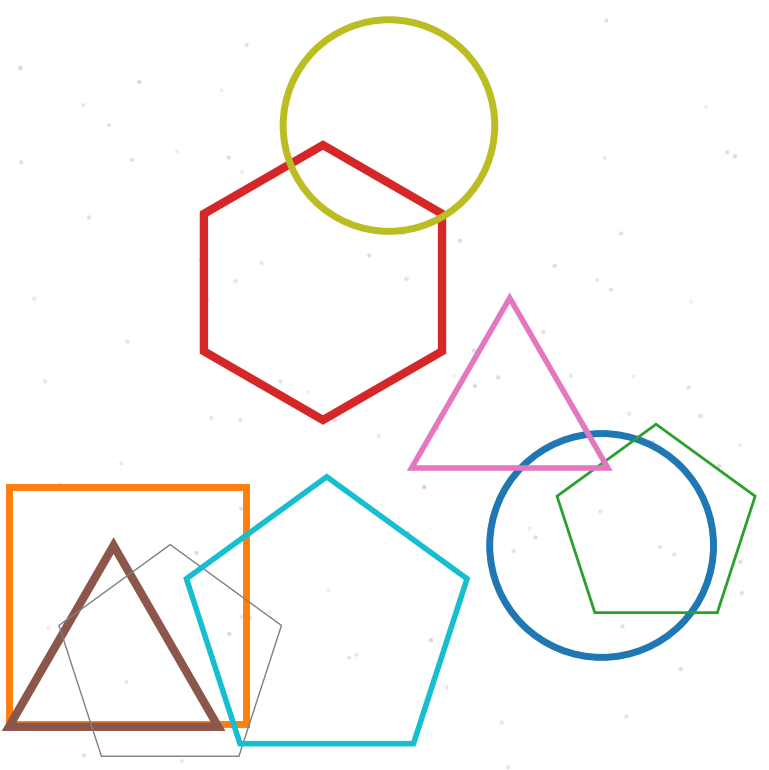[{"shape": "circle", "thickness": 2.5, "radius": 0.73, "center": [0.781, 0.292]}, {"shape": "square", "thickness": 2.5, "radius": 0.77, "center": [0.166, 0.213]}, {"shape": "pentagon", "thickness": 1, "radius": 0.68, "center": [0.852, 0.314]}, {"shape": "hexagon", "thickness": 3, "radius": 0.89, "center": [0.419, 0.633]}, {"shape": "triangle", "thickness": 3, "radius": 0.78, "center": [0.148, 0.135]}, {"shape": "triangle", "thickness": 2, "radius": 0.74, "center": [0.662, 0.466]}, {"shape": "pentagon", "thickness": 0.5, "radius": 0.76, "center": [0.221, 0.141]}, {"shape": "circle", "thickness": 2.5, "radius": 0.69, "center": [0.505, 0.837]}, {"shape": "pentagon", "thickness": 2, "radius": 0.96, "center": [0.424, 0.189]}]